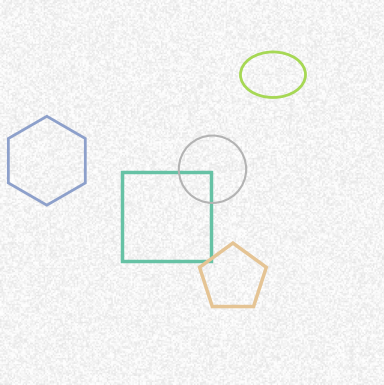[{"shape": "square", "thickness": 2.5, "radius": 0.58, "center": [0.432, 0.438]}, {"shape": "hexagon", "thickness": 2, "radius": 0.58, "center": [0.122, 0.583]}, {"shape": "oval", "thickness": 2, "radius": 0.42, "center": [0.709, 0.806]}, {"shape": "pentagon", "thickness": 2.5, "radius": 0.46, "center": [0.605, 0.278]}, {"shape": "circle", "thickness": 1.5, "radius": 0.44, "center": [0.552, 0.56]}]